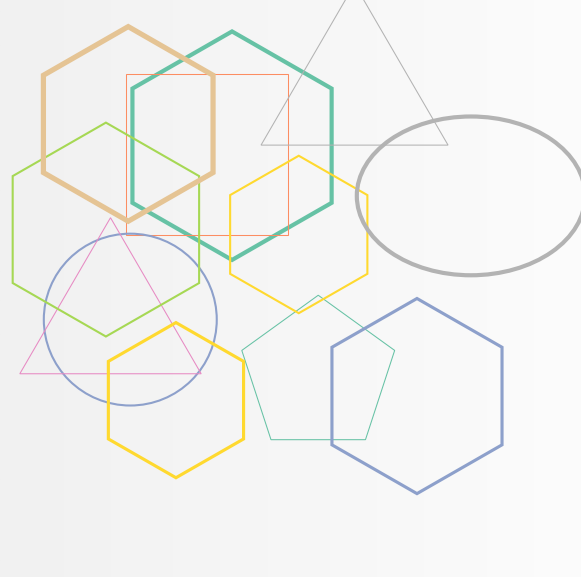[{"shape": "pentagon", "thickness": 0.5, "radius": 0.69, "center": [0.547, 0.35]}, {"shape": "hexagon", "thickness": 2, "radius": 0.99, "center": [0.399, 0.747]}, {"shape": "square", "thickness": 0.5, "radius": 0.7, "center": [0.356, 0.731]}, {"shape": "circle", "thickness": 1, "radius": 0.74, "center": [0.224, 0.446]}, {"shape": "hexagon", "thickness": 1.5, "radius": 0.84, "center": [0.717, 0.313]}, {"shape": "triangle", "thickness": 0.5, "radius": 0.9, "center": [0.19, 0.442]}, {"shape": "hexagon", "thickness": 1, "radius": 0.93, "center": [0.182, 0.602]}, {"shape": "hexagon", "thickness": 1.5, "radius": 0.67, "center": [0.303, 0.306]}, {"shape": "hexagon", "thickness": 1, "radius": 0.68, "center": [0.514, 0.593]}, {"shape": "hexagon", "thickness": 2.5, "radius": 0.84, "center": [0.221, 0.785]}, {"shape": "triangle", "thickness": 0.5, "radius": 0.93, "center": [0.61, 0.841]}, {"shape": "oval", "thickness": 2, "radius": 0.98, "center": [0.81, 0.66]}]